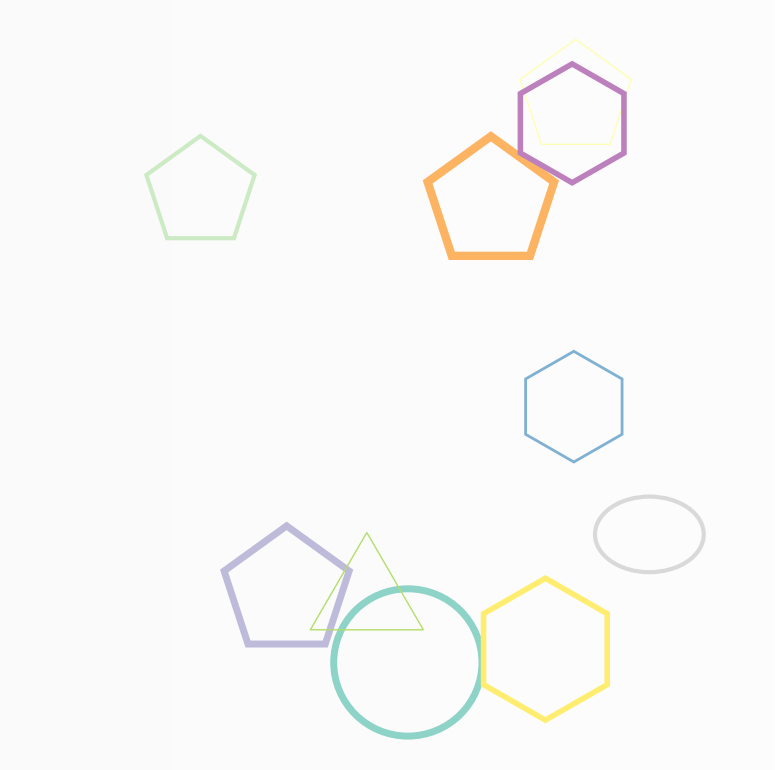[{"shape": "circle", "thickness": 2.5, "radius": 0.48, "center": [0.526, 0.14]}, {"shape": "pentagon", "thickness": 0.5, "radius": 0.38, "center": [0.743, 0.874]}, {"shape": "pentagon", "thickness": 2.5, "radius": 0.42, "center": [0.37, 0.232]}, {"shape": "hexagon", "thickness": 1, "radius": 0.36, "center": [0.74, 0.472]}, {"shape": "pentagon", "thickness": 3, "radius": 0.43, "center": [0.633, 0.737]}, {"shape": "triangle", "thickness": 0.5, "radius": 0.42, "center": [0.473, 0.224]}, {"shape": "oval", "thickness": 1.5, "radius": 0.35, "center": [0.838, 0.306]}, {"shape": "hexagon", "thickness": 2, "radius": 0.39, "center": [0.738, 0.84]}, {"shape": "pentagon", "thickness": 1.5, "radius": 0.37, "center": [0.259, 0.75]}, {"shape": "hexagon", "thickness": 2, "radius": 0.46, "center": [0.704, 0.157]}]